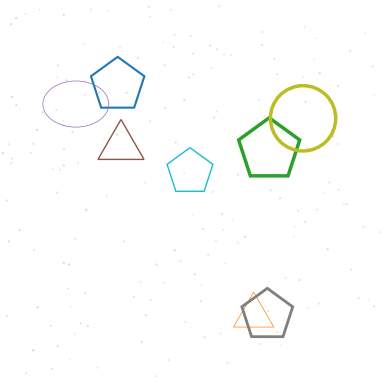[{"shape": "pentagon", "thickness": 1.5, "radius": 0.36, "center": [0.306, 0.779]}, {"shape": "triangle", "thickness": 0.5, "radius": 0.3, "center": [0.659, 0.181]}, {"shape": "pentagon", "thickness": 2.5, "radius": 0.42, "center": [0.699, 0.611]}, {"shape": "oval", "thickness": 0.5, "radius": 0.43, "center": [0.197, 0.73]}, {"shape": "triangle", "thickness": 1, "radius": 0.35, "center": [0.314, 0.62]}, {"shape": "pentagon", "thickness": 2, "radius": 0.35, "center": [0.694, 0.182]}, {"shape": "circle", "thickness": 2.5, "radius": 0.42, "center": [0.787, 0.693]}, {"shape": "pentagon", "thickness": 1, "radius": 0.31, "center": [0.493, 0.554]}]